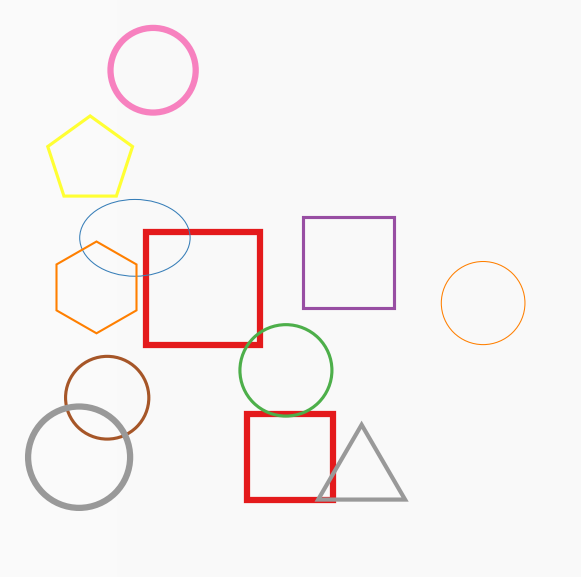[{"shape": "square", "thickness": 3, "radius": 0.49, "center": [0.349, 0.5]}, {"shape": "square", "thickness": 3, "radius": 0.37, "center": [0.499, 0.208]}, {"shape": "oval", "thickness": 0.5, "radius": 0.47, "center": [0.232, 0.587]}, {"shape": "circle", "thickness": 1.5, "radius": 0.4, "center": [0.492, 0.358]}, {"shape": "square", "thickness": 1.5, "radius": 0.39, "center": [0.6, 0.545]}, {"shape": "hexagon", "thickness": 1, "radius": 0.4, "center": [0.166, 0.501]}, {"shape": "circle", "thickness": 0.5, "radius": 0.36, "center": [0.831, 0.474]}, {"shape": "pentagon", "thickness": 1.5, "radius": 0.38, "center": [0.155, 0.722]}, {"shape": "circle", "thickness": 1.5, "radius": 0.36, "center": [0.184, 0.31]}, {"shape": "circle", "thickness": 3, "radius": 0.37, "center": [0.263, 0.878]}, {"shape": "circle", "thickness": 3, "radius": 0.44, "center": [0.136, 0.207]}, {"shape": "triangle", "thickness": 2, "radius": 0.43, "center": [0.622, 0.177]}]